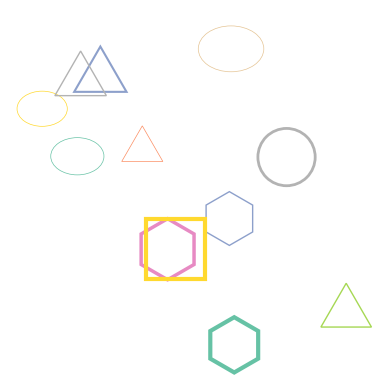[{"shape": "hexagon", "thickness": 3, "radius": 0.36, "center": [0.608, 0.104]}, {"shape": "oval", "thickness": 0.5, "radius": 0.35, "center": [0.201, 0.594]}, {"shape": "triangle", "thickness": 0.5, "radius": 0.31, "center": [0.37, 0.611]}, {"shape": "hexagon", "thickness": 1, "radius": 0.35, "center": [0.596, 0.432]}, {"shape": "triangle", "thickness": 1.5, "radius": 0.39, "center": [0.261, 0.801]}, {"shape": "hexagon", "thickness": 2.5, "radius": 0.4, "center": [0.435, 0.353]}, {"shape": "triangle", "thickness": 1, "radius": 0.38, "center": [0.899, 0.188]}, {"shape": "square", "thickness": 3, "radius": 0.39, "center": [0.456, 0.353]}, {"shape": "oval", "thickness": 0.5, "radius": 0.33, "center": [0.11, 0.718]}, {"shape": "oval", "thickness": 0.5, "radius": 0.43, "center": [0.6, 0.873]}, {"shape": "triangle", "thickness": 1, "radius": 0.39, "center": [0.209, 0.79]}, {"shape": "circle", "thickness": 2, "radius": 0.37, "center": [0.744, 0.592]}]